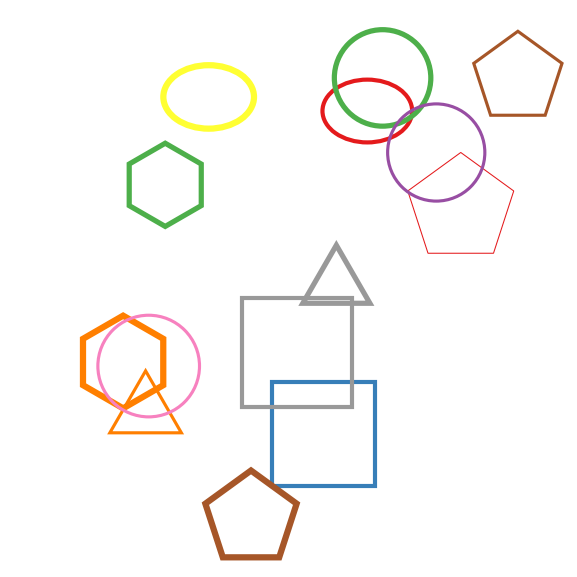[{"shape": "oval", "thickness": 2, "radius": 0.39, "center": [0.636, 0.807]}, {"shape": "pentagon", "thickness": 0.5, "radius": 0.48, "center": [0.798, 0.639]}, {"shape": "square", "thickness": 2, "radius": 0.45, "center": [0.561, 0.247]}, {"shape": "hexagon", "thickness": 2.5, "radius": 0.36, "center": [0.286, 0.679]}, {"shape": "circle", "thickness": 2.5, "radius": 0.42, "center": [0.662, 0.864]}, {"shape": "circle", "thickness": 1.5, "radius": 0.42, "center": [0.755, 0.735]}, {"shape": "triangle", "thickness": 1.5, "radius": 0.36, "center": [0.252, 0.285]}, {"shape": "hexagon", "thickness": 3, "radius": 0.4, "center": [0.213, 0.372]}, {"shape": "oval", "thickness": 3, "radius": 0.39, "center": [0.361, 0.831]}, {"shape": "pentagon", "thickness": 1.5, "radius": 0.4, "center": [0.897, 0.865]}, {"shape": "pentagon", "thickness": 3, "radius": 0.42, "center": [0.435, 0.101]}, {"shape": "circle", "thickness": 1.5, "radius": 0.44, "center": [0.257, 0.365]}, {"shape": "triangle", "thickness": 2.5, "radius": 0.34, "center": [0.582, 0.508]}, {"shape": "square", "thickness": 2, "radius": 0.47, "center": [0.514, 0.388]}]